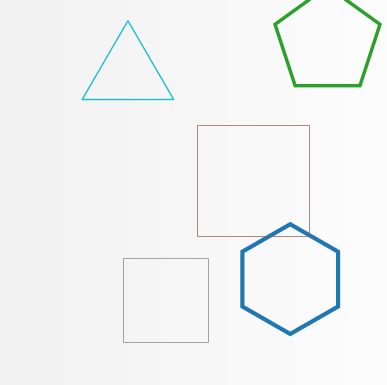[{"shape": "hexagon", "thickness": 3, "radius": 0.71, "center": [0.749, 0.275]}, {"shape": "pentagon", "thickness": 2.5, "radius": 0.71, "center": [0.845, 0.893]}, {"shape": "square", "thickness": 0.5, "radius": 0.72, "center": [0.653, 0.532]}, {"shape": "square", "thickness": 0.5, "radius": 0.55, "center": [0.426, 0.22]}, {"shape": "triangle", "thickness": 1, "radius": 0.68, "center": [0.33, 0.81]}]